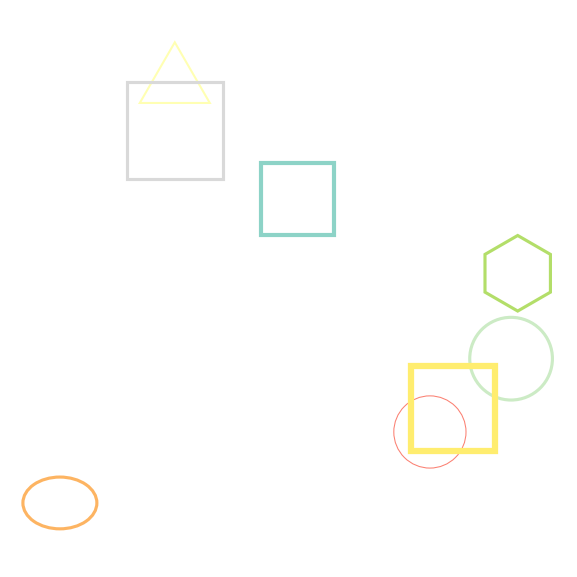[{"shape": "square", "thickness": 2, "radius": 0.31, "center": [0.516, 0.654]}, {"shape": "triangle", "thickness": 1, "radius": 0.35, "center": [0.303, 0.856]}, {"shape": "circle", "thickness": 0.5, "radius": 0.31, "center": [0.744, 0.251]}, {"shape": "oval", "thickness": 1.5, "radius": 0.32, "center": [0.104, 0.128]}, {"shape": "hexagon", "thickness": 1.5, "radius": 0.33, "center": [0.896, 0.526]}, {"shape": "square", "thickness": 1.5, "radius": 0.42, "center": [0.302, 0.773]}, {"shape": "circle", "thickness": 1.5, "radius": 0.36, "center": [0.885, 0.378]}, {"shape": "square", "thickness": 3, "radius": 0.37, "center": [0.784, 0.292]}]